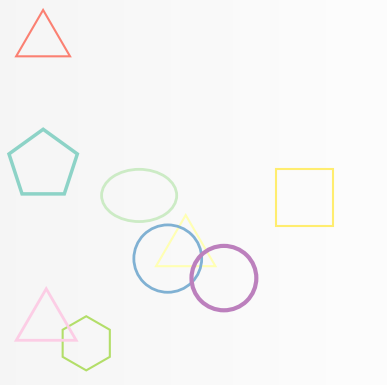[{"shape": "pentagon", "thickness": 2.5, "radius": 0.46, "center": [0.111, 0.571]}, {"shape": "triangle", "thickness": 1.5, "radius": 0.44, "center": [0.479, 0.353]}, {"shape": "triangle", "thickness": 1.5, "radius": 0.4, "center": [0.111, 0.894]}, {"shape": "circle", "thickness": 2, "radius": 0.44, "center": [0.433, 0.328]}, {"shape": "hexagon", "thickness": 1.5, "radius": 0.35, "center": [0.223, 0.108]}, {"shape": "triangle", "thickness": 2, "radius": 0.45, "center": [0.119, 0.161]}, {"shape": "circle", "thickness": 3, "radius": 0.42, "center": [0.578, 0.278]}, {"shape": "oval", "thickness": 2, "radius": 0.48, "center": [0.359, 0.492]}, {"shape": "square", "thickness": 1.5, "radius": 0.37, "center": [0.785, 0.487]}]